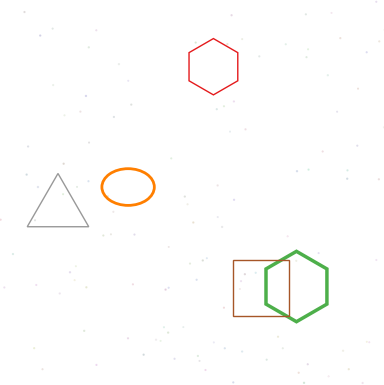[{"shape": "hexagon", "thickness": 1, "radius": 0.37, "center": [0.554, 0.827]}, {"shape": "hexagon", "thickness": 2.5, "radius": 0.46, "center": [0.77, 0.256]}, {"shape": "oval", "thickness": 2, "radius": 0.34, "center": [0.333, 0.514]}, {"shape": "square", "thickness": 1, "radius": 0.36, "center": [0.678, 0.252]}, {"shape": "triangle", "thickness": 1, "radius": 0.46, "center": [0.151, 0.457]}]